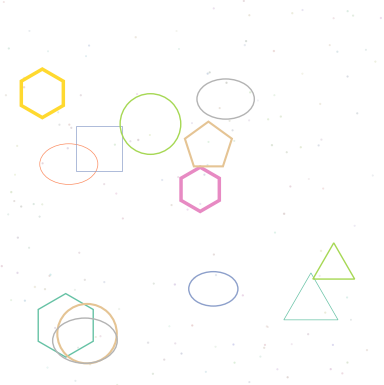[{"shape": "triangle", "thickness": 0.5, "radius": 0.41, "center": [0.808, 0.21]}, {"shape": "hexagon", "thickness": 1, "radius": 0.41, "center": [0.171, 0.155]}, {"shape": "oval", "thickness": 0.5, "radius": 0.38, "center": [0.179, 0.574]}, {"shape": "oval", "thickness": 1, "radius": 0.32, "center": [0.554, 0.25]}, {"shape": "square", "thickness": 0.5, "radius": 0.3, "center": [0.257, 0.614]}, {"shape": "hexagon", "thickness": 2.5, "radius": 0.29, "center": [0.52, 0.508]}, {"shape": "circle", "thickness": 1, "radius": 0.39, "center": [0.391, 0.678]}, {"shape": "triangle", "thickness": 1, "radius": 0.31, "center": [0.867, 0.306]}, {"shape": "hexagon", "thickness": 2.5, "radius": 0.32, "center": [0.11, 0.758]}, {"shape": "circle", "thickness": 1.5, "radius": 0.39, "center": [0.226, 0.133]}, {"shape": "pentagon", "thickness": 1.5, "radius": 0.32, "center": [0.541, 0.62]}, {"shape": "oval", "thickness": 1, "radius": 0.37, "center": [0.586, 0.743]}, {"shape": "oval", "thickness": 1, "radius": 0.42, "center": [0.221, 0.115]}]